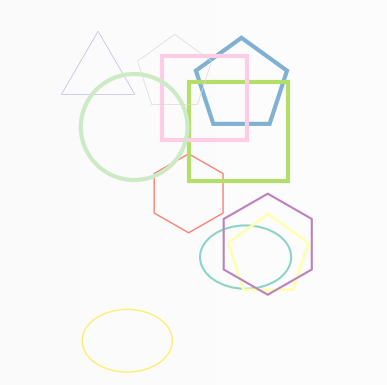[{"shape": "oval", "thickness": 1.5, "radius": 0.59, "center": [0.634, 0.332]}, {"shape": "pentagon", "thickness": 2, "radius": 0.54, "center": [0.692, 0.335]}, {"shape": "triangle", "thickness": 0.5, "radius": 0.55, "center": [0.253, 0.81]}, {"shape": "hexagon", "thickness": 1, "radius": 0.51, "center": [0.487, 0.498]}, {"shape": "pentagon", "thickness": 3, "radius": 0.62, "center": [0.623, 0.778]}, {"shape": "square", "thickness": 3, "radius": 0.64, "center": [0.616, 0.658]}, {"shape": "square", "thickness": 3, "radius": 0.55, "center": [0.528, 0.746]}, {"shape": "pentagon", "thickness": 0.5, "radius": 0.5, "center": [0.451, 0.81]}, {"shape": "hexagon", "thickness": 1.5, "radius": 0.66, "center": [0.691, 0.366]}, {"shape": "circle", "thickness": 3, "radius": 0.69, "center": [0.346, 0.67]}, {"shape": "oval", "thickness": 1, "radius": 0.58, "center": [0.328, 0.115]}]